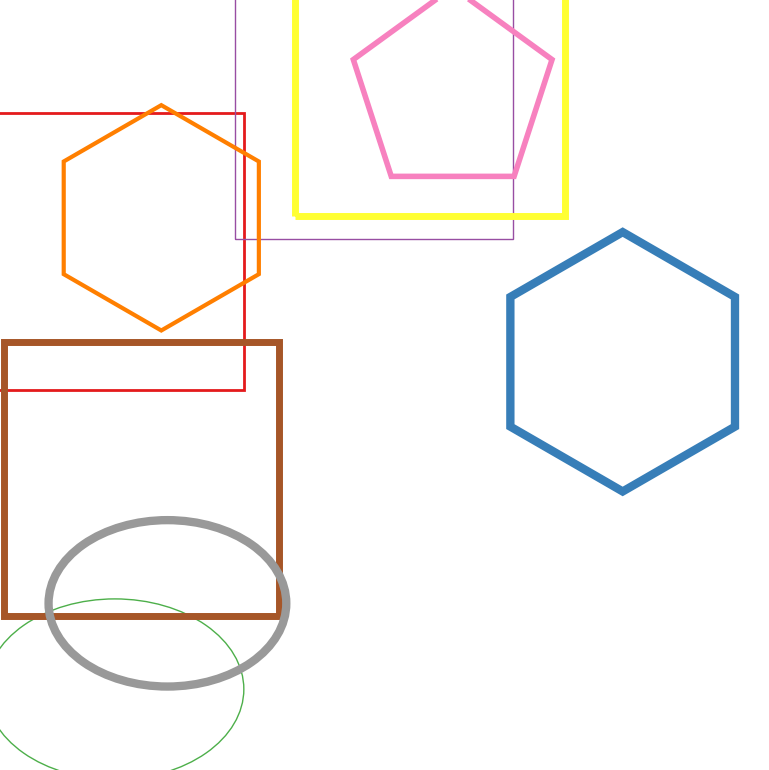[{"shape": "square", "thickness": 1, "radius": 0.9, "center": [0.136, 0.673]}, {"shape": "hexagon", "thickness": 3, "radius": 0.84, "center": [0.809, 0.53]}, {"shape": "oval", "thickness": 0.5, "radius": 0.84, "center": [0.149, 0.105]}, {"shape": "square", "thickness": 0.5, "radius": 0.9, "center": [0.486, 0.871]}, {"shape": "hexagon", "thickness": 1.5, "radius": 0.73, "center": [0.209, 0.717]}, {"shape": "square", "thickness": 2.5, "radius": 0.88, "center": [0.558, 0.894]}, {"shape": "square", "thickness": 2.5, "radius": 0.89, "center": [0.184, 0.378]}, {"shape": "pentagon", "thickness": 2, "radius": 0.68, "center": [0.588, 0.881]}, {"shape": "oval", "thickness": 3, "radius": 0.77, "center": [0.217, 0.216]}]